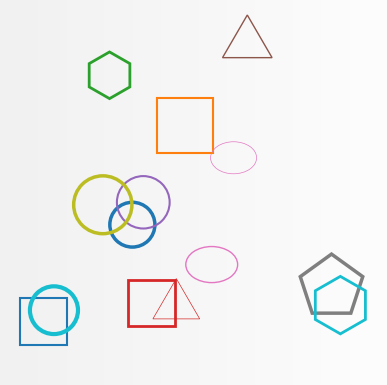[{"shape": "circle", "thickness": 2.5, "radius": 0.29, "center": [0.342, 0.416]}, {"shape": "square", "thickness": 1.5, "radius": 0.31, "center": [0.112, 0.165]}, {"shape": "square", "thickness": 1.5, "radius": 0.36, "center": [0.478, 0.675]}, {"shape": "hexagon", "thickness": 2, "radius": 0.3, "center": [0.283, 0.804]}, {"shape": "square", "thickness": 2, "radius": 0.3, "center": [0.392, 0.213]}, {"shape": "triangle", "thickness": 0.5, "radius": 0.35, "center": [0.455, 0.207]}, {"shape": "circle", "thickness": 1.5, "radius": 0.34, "center": [0.37, 0.475]}, {"shape": "triangle", "thickness": 1, "radius": 0.37, "center": [0.638, 0.887]}, {"shape": "oval", "thickness": 1, "radius": 0.33, "center": [0.546, 0.313]}, {"shape": "oval", "thickness": 0.5, "radius": 0.3, "center": [0.603, 0.59]}, {"shape": "pentagon", "thickness": 2.5, "radius": 0.42, "center": [0.856, 0.255]}, {"shape": "circle", "thickness": 2.5, "radius": 0.38, "center": [0.265, 0.468]}, {"shape": "hexagon", "thickness": 2, "radius": 0.37, "center": [0.878, 0.207]}, {"shape": "circle", "thickness": 3, "radius": 0.31, "center": [0.139, 0.194]}]